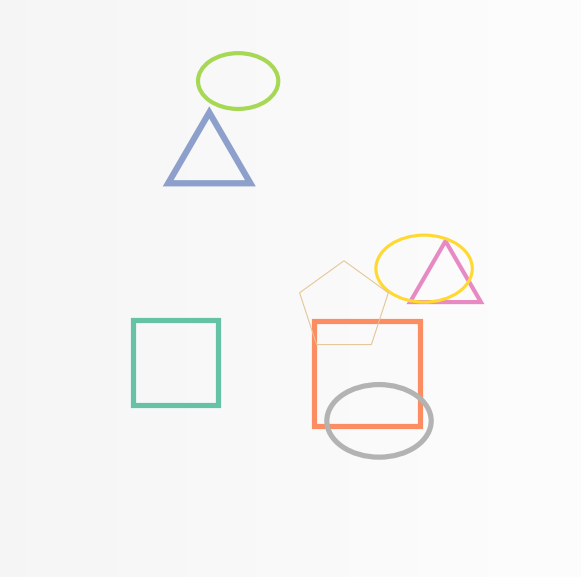[{"shape": "square", "thickness": 2.5, "radius": 0.37, "center": [0.302, 0.372]}, {"shape": "square", "thickness": 2.5, "radius": 0.45, "center": [0.632, 0.353]}, {"shape": "triangle", "thickness": 3, "radius": 0.41, "center": [0.36, 0.723]}, {"shape": "triangle", "thickness": 2, "radius": 0.35, "center": [0.766, 0.511]}, {"shape": "oval", "thickness": 2, "radius": 0.35, "center": [0.41, 0.859]}, {"shape": "oval", "thickness": 1.5, "radius": 0.41, "center": [0.73, 0.534]}, {"shape": "pentagon", "thickness": 0.5, "radius": 0.4, "center": [0.592, 0.467]}, {"shape": "oval", "thickness": 2.5, "radius": 0.45, "center": [0.652, 0.27]}]